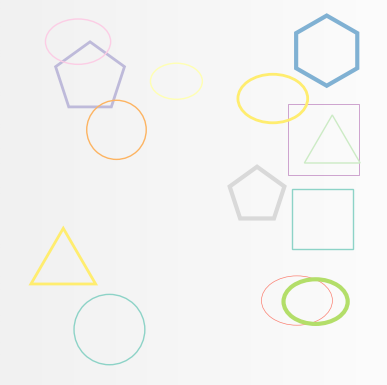[{"shape": "square", "thickness": 1, "radius": 0.4, "center": [0.833, 0.431]}, {"shape": "circle", "thickness": 1, "radius": 0.46, "center": [0.282, 0.144]}, {"shape": "oval", "thickness": 1, "radius": 0.33, "center": [0.455, 0.789]}, {"shape": "pentagon", "thickness": 2, "radius": 0.47, "center": [0.232, 0.798]}, {"shape": "oval", "thickness": 0.5, "radius": 0.46, "center": [0.766, 0.219]}, {"shape": "hexagon", "thickness": 3, "radius": 0.46, "center": [0.843, 0.868]}, {"shape": "circle", "thickness": 1, "radius": 0.38, "center": [0.301, 0.663]}, {"shape": "oval", "thickness": 3, "radius": 0.41, "center": [0.814, 0.217]}, {"shape": "oval", "thickness": 1, "radius": 0.42, "center": [0.201, 0.892]}, {"shape": "pentagon", "thickness": 3, "radius": 0.37, "center": [0.663, 0.493]}, {"shape": "square", "thickness": 0.5, "radius": 0.46, "center": [0.834, 0.637]}, {"shape": "triangle", "thickness": 1, "radius": 0.42, "center": [0.857, 0.618]}, {"shape": "triangle", "thickness": 2, "radius": 0.48, "center": [0.163, 0.311]}, {"shape": "oval", "thickness": 2, "radius": 0.45, "center": [0.704, 0.744]}]